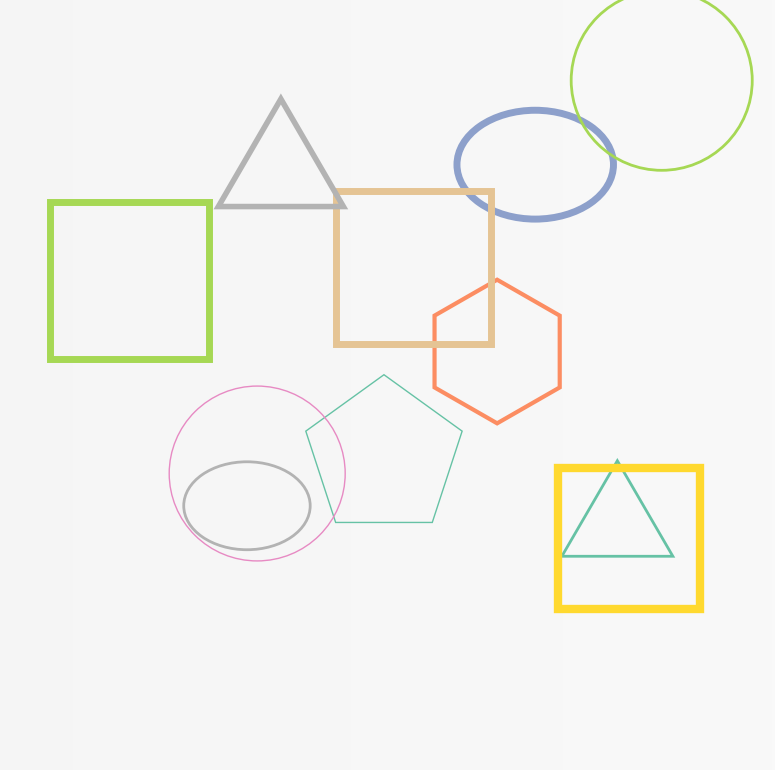[{"shape": "triangle", "thickness": 1, "radius": 0.41, "center": [0.797, 0.319]}, {"shape": "pentagon", "thickness": 0.5, "radius": 0.53, "center": [0.495, 0.407]}, {"shape": "hexagon", "thickness": 1.5, "radius": 0.47, "center": [0.641, 0.543]}, {"shape": "oval", "thickness": 2.5, "radius": 0.5, "center": [0.691, 0.786]}, {"shape": "circle", "thickness": 0.5, "radius": 0.57, "center": [0.332, 0.385]}, {"shape": "square", "thickness": 2.5, "radius": 0.51, "center": [0.167, 0.636]}, {"shape": "circle", "thickness": 1, "radius": 0.58, "center": [0.854, 0.896]}, {"shape": "square", "thickness": 3, "radius": 0.46, "center": [0.811, 0.301]}, {"shape": "square", "thickness": 2.5, "radius": 0.5, "center": [0.534, 0.652]}, {"shape": "triangle", "thickness": 2, "radius": 0.47, "center": [0.362, 0.778]}, {"shape": "oval", "thickness": 1, "radius": 0.41, "center": [0.319, 0.343]}]